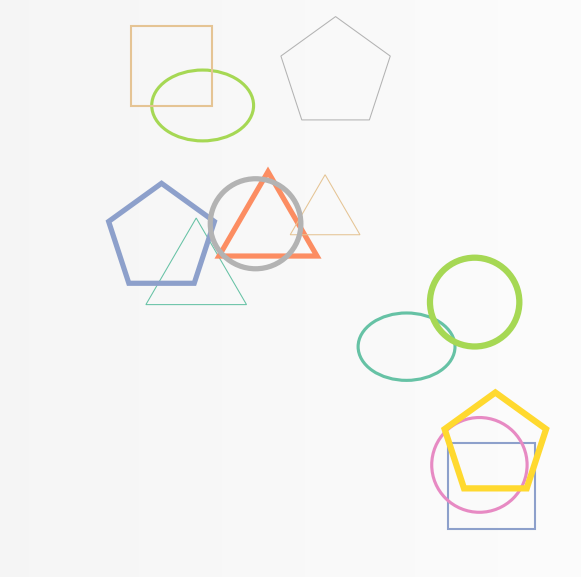[{"shape": "oval", "thickness": 1.5, "radius": 0.42, "center": [0.699, 0.399]}, {"shape": "triangle", "thickness": 0.5, "radius": 0.5, "center": [0.338, 0.522]}, {"shape": "triangle", "thickness": 2.5, "radius": 0.49, "center": [0.461, 0.604]}, {"shape": "square", "thickness": 1, "radius": 0.37, "center": [0.845, 0.158]}, {"shape": "pentagon", "thickness": 2.5, "radius": 0.48, "center": [0.278, 0.586]}, {"shape": "circle", "thickness": 1.5, "radius": 0.41, "center": [0.825, 0.194]}, {"shape": "circle", "thickness": 3, "radius": 0.38, "center": [0.817, 0.476]}, {"shape": "oval", "thickness": 1.5, "radius": 0.44, "center": [0.349, 0.817]}, {"shape": "pentagon", "thickness": 3, "radius": 0.46, "center": [0.852, 0.228]}, {"shape": "square", "thickness": 1, "radius": 0.35, "center": [0.295, 0.885]}, {"shape": "triangle", "thickness": 0.5, "radius": 0.35, "center": [0.559, 0.627]}, {"shape": "circle", "thickness": 2.5, "radius": 0.39, "center": [0.44, 0.612]}, {"shape": "pentagon", "thickness": 0.5, "radius": 0.49, "center": [0.577, 0.872]}]